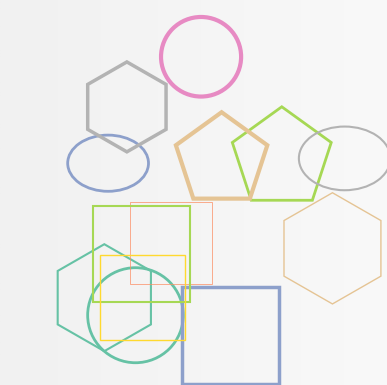[{"shape": "hexagon", "thickness": 1.5, "radius": 0.69, "center": [0.269, 0.227]}, {"shape": "circle", "thickness": 2, "radius": 0.62, "center": [0.35, 0.181]}, {"shape": "square", "thickness": 0.5, "radius": 0.53, "center": [0.441, 0.369]}, {"shape": "square", "thickness": 2.5, "radius": 0.63, "center": [0.594, 0.128]}, {"shape": "oval", "thickness": 2, "radius": 0.52, "center": [0.279, 0.576]}, {"shape": "circle", "thickness": 3, "radius": 0.52, "center": [0.519, 0.853]}, {"shape": "pentagon", "thickness": 2, "radius": 0.67, "center": [0.727, 0.588]}, {"shape": "square", "thickness": 1.5, "radius": 0.62, "center": [0.364, 0.339]}, {"shape": "square", "thickness": 1, "radius": 0.55, "center": [0.368, 0.228]}, {"shape": "pentagon", "thickness": 3, "radius": 0.62, "center": [0.572, 0.584]}, {"shape": "hexagon", "thickness": 1, "radius": 0.72, "center": [0.858, 0.355]}, {"shape": "hexagon", "thickness": 2.5, "radius": 0.58, "center": [0.327, 0.722]}, {"shape": "oval", "thickness": 1.5, "radius": 0.59, "center": [0.889, 0.589]}]